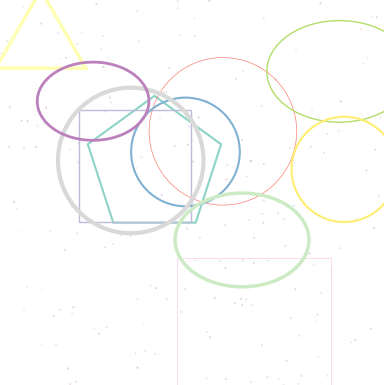[{"shape": "pentagon", "thickness": 1.5, "radius": 0.91, "center": [0.401, 0.569]}, {"shape": "triangle", "thickness": 2.5, "radius": 0.68, "center": [0.106, 0.89]}, {"shape": "square", "thickness": 1, "radius": 0.72, "center": [0.351, 0.569]}, {"shape": "circle", "thickness": 0.5, "radius": 0.96, "center": [0.579, 0.659]}, {"shape": "circle", "thickness": 1.5, "radius": 0.71, "center": [0.482, 0.605]}, {"shape": "oval", "thickness": 1, "radius": 0.94, "center": [0.882, 0.815]}, {"shape": "square", "thickness": 0.5, "radius": 1.0, "center": [0.66, 0.131]}, {"shape": "circle", "thickness": 3, "radius": 0.95, "center": [0.34, 0.583]}, {"shape": "oval", "thickness": 2, "radius": 0.73, "center": [0.242, 0.737]}, {"shape": "oval", "thickness": 2.5, "radius": 0.87, "center": [0.629, 0.377]}, {"shape": "circle", "thickness": 1.5, "radius": 0.68, "center": [0.894, 0.56]}]